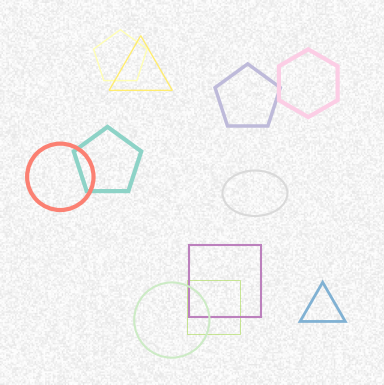[{"shape": "pentagon", "thickness": 3, "radius": 0.46, "center": [0.279, 0.578]}, {"shape": "pentagon", "thickness": 1, "radius": 0.37, "center": [0.313, 0.85]}, {"shape": "pentagon", "thickness": 2.5, "radius": 0.45, "center": [0.643, 0.745]}, {"shape": "circle", "thickness": 3, "radius": 0.43, "center": [0.157, 0.541]}, {"shape": "triangle", "thickness": 2, "radius": 0.34, "center": [0.838, 0.199]}, {"shape": "square", "thickness": 0.5, "radius": 0.35, "center": [0.555, 0.203]}, {"shape": "hexagon", "thickness": 3, "radius": 0.44, "center": [0.801, 0.784]}, {"shape": "oval", "thickness": 1.5, "radius": 0.42, "center": [0.662, 0.498]}, {"shape": "square", "thickness": 1.5, "radius": 0.47, "center": [0.583, 0.271]}, {"shape": "circle", "thickness": 1.5, "radius": 0.49, "center": [0.446, 0.169]}, {"shape": "triangle", "thickness": 1, "radius": 0.47, "center": [0.366, 0.813]}]